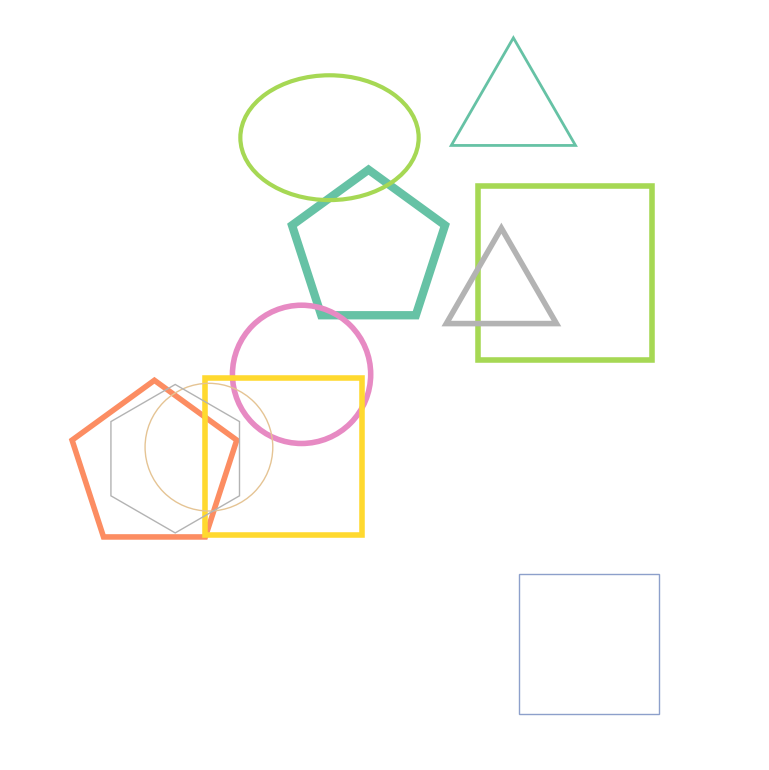[{"shape": "triangle", "thickness": 1, "radius": 0.47, "center": [0.667, 0.858]}, {"shape": "pentagon", "thickness": 3, "radius": 0.52, "center": [0.479, 0.675]}, {"shape": "pentagon", "thickness": 2, "radius": 0.56, "center": [0.201, 0.394]}, {"shape": "square", "thickness": 0.5, "radius": 0.45, "center": [0.765, 0.163]}, {"shape": "circle", "thickness": 2, "radius": 0.45, "center": [0.392, 0.514]}, {"shape": "square", "thickness": 2, "radius": 0.56, "center": [0.734, 0.645]}, {"shape": "oval", "thickness": 1.5, "radius": 0.58, "center": [0.428, 0.821]}, {"shape": "square", "thickness": 2, "radius": 0.51, "center": [0.368, 0.407]}, {"shape": "circle", "thickness": 0.5, "radius": 0.41, "center": [0.271, 0.419]}, {"shape": "hexagon", "thickness": 0.5, "radius": 0.48, "center": [0.228, 0.404]}, {"shape": "triangle", "thickness": 2, "radius": 0.41, "center": [0.651, 0.621]}]